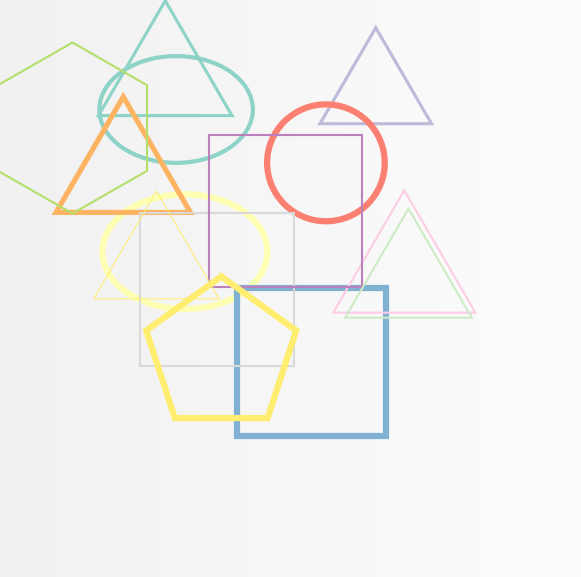[{"shape": "oval", "thickness": 2, "radius": 0.66, "center": [0.303, 0.81]}, {"shape": "triangle", "thickness": 1.5, "radius": 0.66, "center": [0.284, 0.865]}, {"shape": "oval", "thickness": 3, "radius": 0.71, "center": [0.318, 0.563]}, {"shape": "triangle", "thickness": 1.5, "radius": 0.55, "center": [0.646, 0.84]}, {"shape": "circle", "thickness": 3, "radius": 0.51, "center": [0.561, 0.717]}, {"shape": "square", "thickness": 3, "radius": 0.64, "center": [0.536, 0.372]}, {"shape": "triangle", "thickness": 2.5, "radius": 0.67, "center": [0.212, 0.698]}, {"shape": "hexagon", "thickness": 1, "radius": 0.74, "center": [0.125, 0.777]}, {"shape": "triangle", "thickness": 1, "radius": 0.71, "center": [0.696, 0.528]}, {"shape": "square", "thickness": 1, "radius": 0.66, "center": [0.373, 0.499]}, {"shape": "square", "thickness": 1, "radius": 0.66, "center": [0.49, 0.634]}, {"shape": "triangle", "thickness": 1, "radius": 0.63, "center": [0.703, 0.512]}, {"shape": "pentagon", "thickness": 3, "radius": 0.68, "center": [0.381, 0.385]}, {"shape": "triangle", "thickness": 0.5, "radius": 0.62, "center": [0.269, 0.544]}]